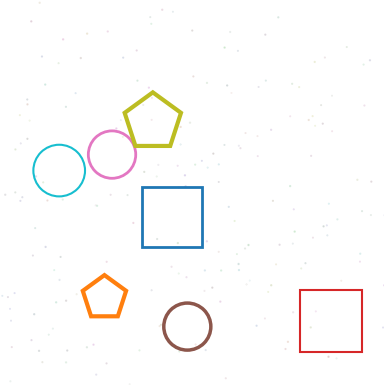[{"shape": "square", "thickness": 2, "radius": 0.39, "center": [0.447, 0.436]}, {"shape": "pentagon", "thickness": 3, "radius": 0.3, "center": [0.271, 0.226]}, {"shape": "square", "thickness": 1.5, "radius": 0.4, "center": [0.86, 0.167]}, {"shape": "circle", "thickness": 2.5, "radius": 0.31, "center": [0.487, 0.152]}, {"shape": "circle", "thickness": 2, "radius": 0.31, "center": [0.291, 0.598]}, {"shape": "pentagon", "thickness": 3, "radius": 0.38, "center": [0.397, 0.683]}, {"shape": "circle", "thickness": 1.5, "radius": 0.34, "center": [0.154, 0.557]}]